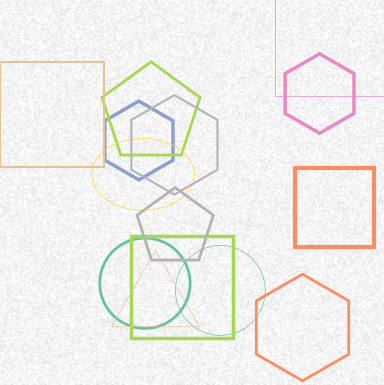[{"shape": "circle", "thickness": 2, "radius": 0.59, "center": [0.376, 0.264]}, {"shape": "circle", "thickness": 0.5, "radius": 0.58, "center": [0.572, 0.246]}, {"shape": "square", "thickness": 3, "radius": 0.51, "center": [0.87, 0.46]}, {"shape": "hexagon", "thickness": 2, "radius": 0.69, "center": [0.786, 0.149]}, {"shape": "hexagon", "thickness": 2.5, "radius": 0.51, "center": [0.361, 0.635]}, {"shape": "square", "thickness": 0.5, "radius": 0.73, "center": [0.859, 0.896]}, {"shape": "hexagon", "thickness": 2.5, "radius": 0.52, "center": [0.83, 0.757]}, {"shape": "square", "thickness": 2.5, "radius": 0.66, "center": [0.473, 0.255]}, {"shape": "pentagon", "thickness": 2, "radius": 0.67, "center": [0.392, 0.706]}, {"shape": "oval", "thickness": 0.5, "radius": 0.67, "center": [0.372, 0.547]}, {"shape": "square", "thickness": 1.5, "radius": 0.68, "center": [0.136, 0.702]}, {"shape": "triangle", "thickness": 0.5, "radius": 0.66, "center": [0.404, 0.217]}, {"shape": "pentagon", "thickness": 2, "radius": 0.52, "center": [0.455, 0.409]}, {"shape": "hexagon", "thickness": 1.5, "radius": 0.65, "center": [0.453, 0.624]}]